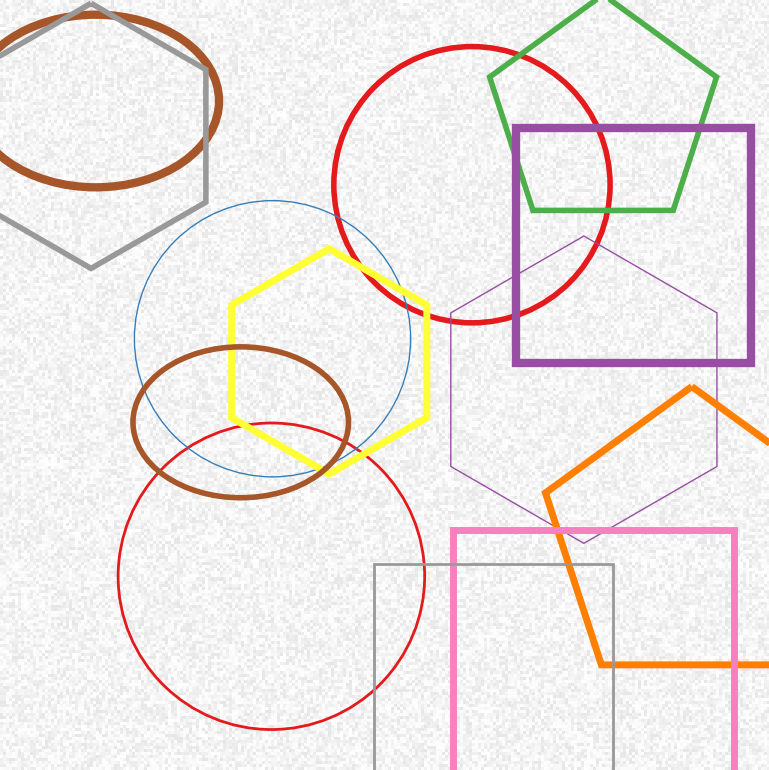[{"shape": "circle", "thickness": 2, "radius": 0.9, "center": [0.613, 0.76]}, {"shape": "circle", "thickness": 1, "radius": 1.0, "center": [0.352, 0.252]}, {"shape": "circle", "thickness": 0.5, "radius": 0.9, "center": [0.354, 0.56]}, {"shape": "pentagon", "thickness": 2, "radius": 0.77, "center": [0.783, 0.852]}, {"shape": "square", "thickness": 3, "radius": 0.76, "center": [0.822, 0.681]}, {"shape": "hexagon", "thickness": 0.5, "radius": 1.0, "center": [0.758, 0.494]}, {"shape": "pentagon", "thickness": 2.5, "radius": 1.0, "center": [0.898, 0.298]}, {"shape": "hexagon", "thickness": 2.5, "radius": 0.73, "center": [0.428, 0.531]}, {"shape": "oval", "thickness": 3, "radius": 0.8, "center": [0.124, 0.869]}, {"shape": "oval", "thickness": 2, "radius": 0.7, "center": [0.313, 0.452]}, {"shape": "square", "thickness": 2.5, "radius": 0.91, "center": [0.771, 0.129]}, {"shape": "square", "thickness": 1, "radius": 0.78, "center": [0.641, 0.113]}, {"shape": "hexagon", "thickness": 2, "radius": 0.86, "center": [0.118, 0.824]}]